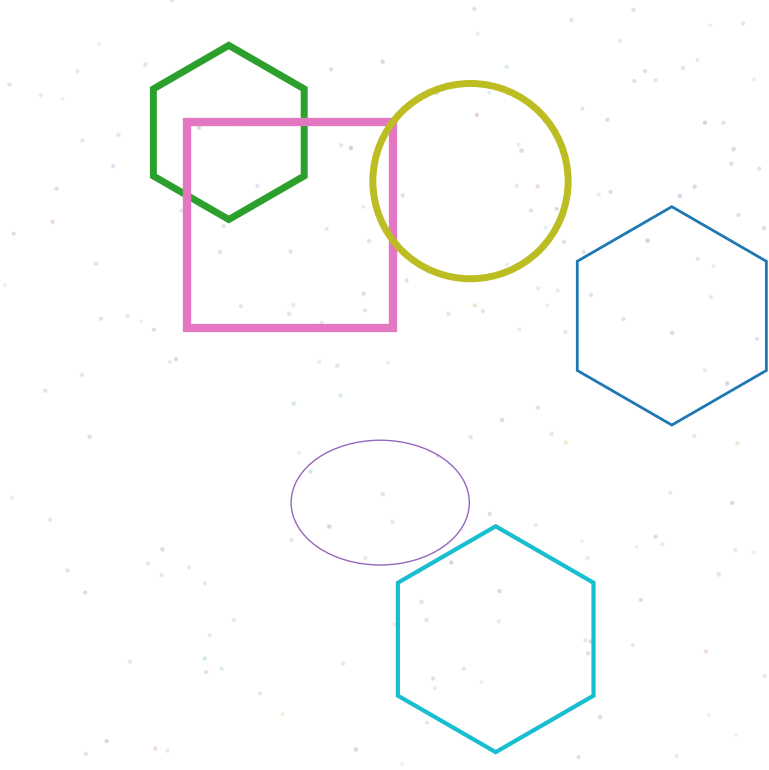[{"shape": "hexagon", "thickness": 1, "radius": 0.71, "center": [0.873, 0.59]}, {"shape": "hexagon", "thickness": 2.5, "radius": 0.57, "center": [0.297, 0.828]}, {"shape": "oval", "thickness": 0.5, "radius": 0.58, "center": [0.494, 0.347]}, {"shape": "square", "thickness": 3, "radius": 0.67, "center": [0.376, 0.708]}, {"shape": "circle", "thickness": 2.5, "radius": 0.63, "center": [0.611, 0.765]}, {"shape": "hexagon", "thickness": 1.5, "radius": 0.73, "center": [0.644, 0.17]}]